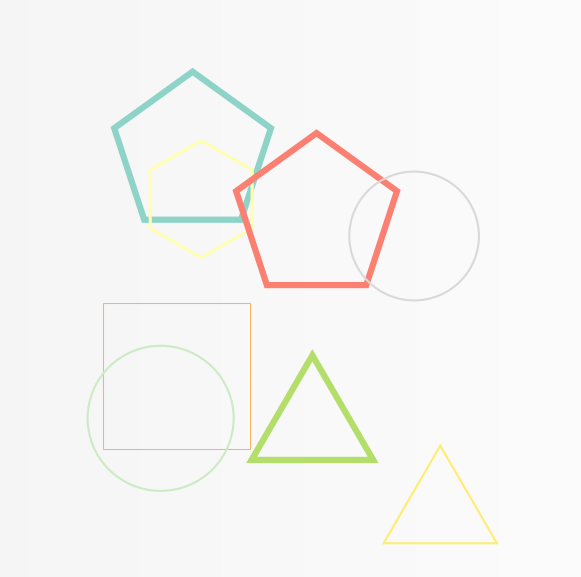[{"shape": "pentagon", "thickness": 3, "radius": 0.71, "center": [0.331, 0.733]}, {"shape": "hexagon", "thickness": 1.5, "radius": 0.51, "center": [0.346, 0.654]}, {"shape": "pentagon", "thickness": 3, "radius": 0.73, "center": [0.545, 0.623]}, {"shape": "square", "thickness": 0.5, "radius": 0.63, "center": [0.304, 0.348]}, {"shape": "triangle", "thickness": 3, "radius": 0.6, "center": [0.537, 0.263]}, {"shape": "circle", "thickness": 1, "radius": 0.56, "center": [0.712, 0.59]}, {"shape": "circle", "thickness": 1, "radius": 0.63, "center": [0.276, 0.275]}, {"shape": "triangle", "thickness": 1, "radius": 0.56, "center": [0.757, 0.115]}]